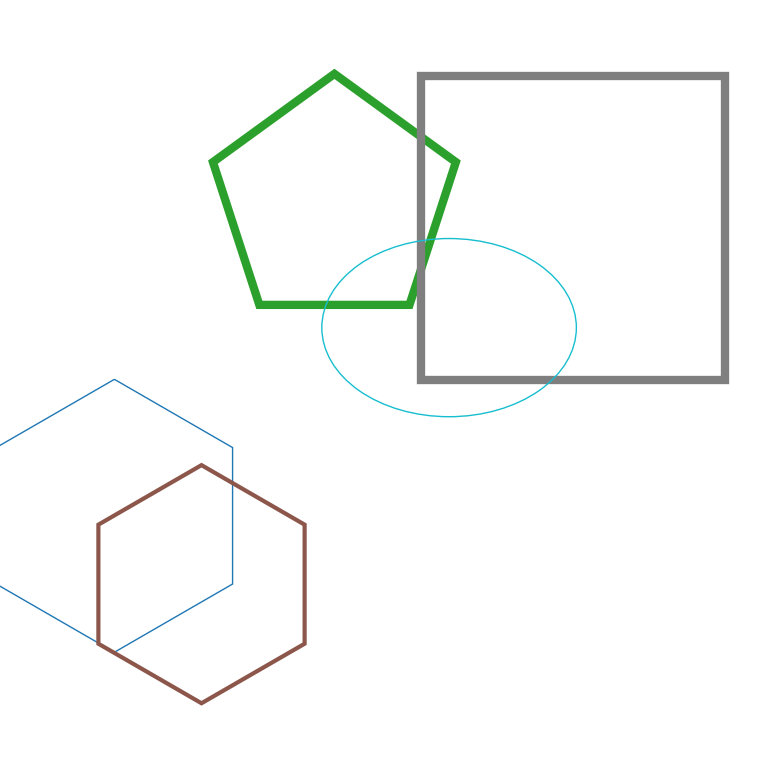[{"shape": "hexagon", "thickness": 0.5, "radius": 0.89, "center": [0.149, 0.33]}, {"shape": "pentagon", "thickness": 3, "radius": 0.83, "center": [0.434, 0.738]}, {"shape": "hexagon", "thickness": 1.5, "radius": 0.77, "center": [0.262, 0.241]}, {"shape": "square", "thickness": 3, "radius": 0.99, "center": [0.744, 0.704]}, {"shape": "oval", "thickness": 0.5, "radius": 0.83, "center": [0.583, 0.575]}]